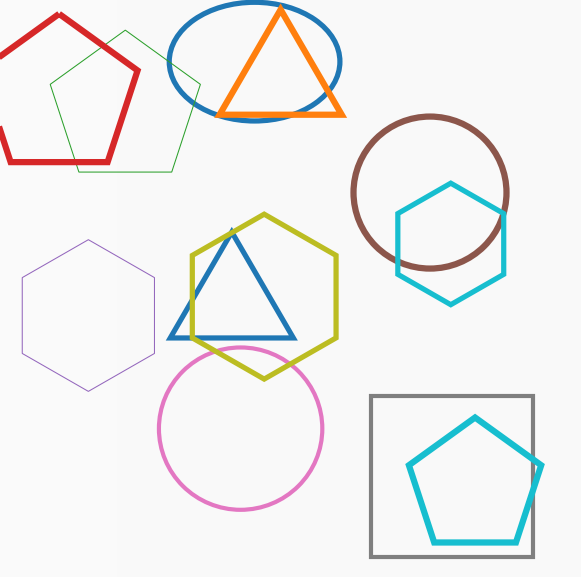[{"shape": "oval", "thickness": 2.5, "radius": 0.73, "center": [0.438, 0.892]}, {"shape": "triangle", "thickness": 2.5, "radius": 0.61, "center": [0.399, 0.475]}, {"shape": "triangle", "thickness": 3, "radius": 0.61, "center": [0.483, 0.861]}, {"shape": "pentagon", "thickness": 0.5, "radius": 0.68, "center": [0.216, 0.811]}, {"shape": "pentagon", "thickness": 3, "radius": 0.71, "center": [0.102, 0.833]}, {"shape": "hexagon", "thickness": 0.5, "radius": 0.66, "center": [0.152, 0.453]}, {"shape": "circle", "thickness": 3, "radius": 0.66, "center": [0.74, 0.666]}, {"shape": "circle", "thickness": 2, "radius": 0.7, "center": [0.414, 0.257]}, {"shape": "square", "thickness": 2, "radius": 0.7, "center": [0.777, 0.174]}, {"shape": "hexagon", "thickness": 2.5, "radius": 0.71, "center": [0.455, 0.485]}, {"shape": "pentagon", "thickness": 3, "radius": 0.6, "center": [0.817, 0.157]}, {"shape": "hexagon", "thickness": 2.5, "radius": 0.53, "center": [0.776, 0.577]}]